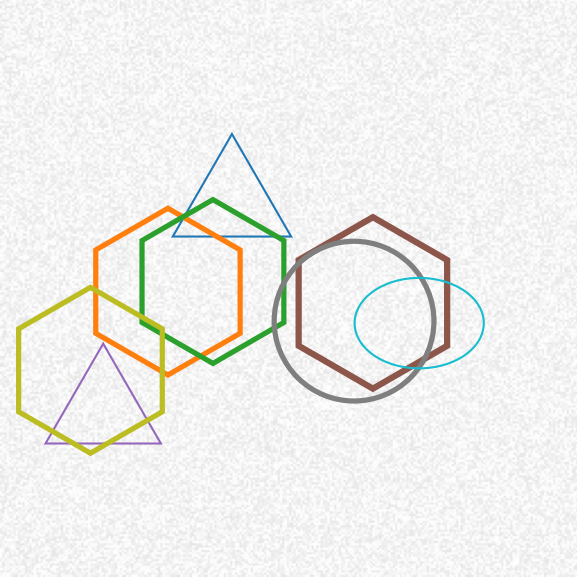[{"shape": "triangle", "thickness": 1, "radius": 0.59, "center": [0.402, 0.649]}, {"shape": "hexagon", "thickness": 2.5, "radius": 0.72, "center": [0.291, 0.494]}, {"shape": "hexagon", "thickness": 2.5, "radius": 0.71, "center": [0.369, 0.512]}, {"shape": "triangle", "thickness": 1, "radius": 0.58, "center": [0.179, 0.289]}, {"shape": "hexagon", "thickness": 3, "radius": 0.74, "center": [0.646, 0.475]}, {"shape": "circle", "thickness": 2.5, "radius": 0.69, "center": [0.613, 0.443]}, {"shape": "hexagon", "thickness": 2.5, "radius": 0.72, "center": [0.157, 0.358]}, {"shape": "oval", "thickness": 1, "radius": 0.56, "center": [0.726, 0.44]}]